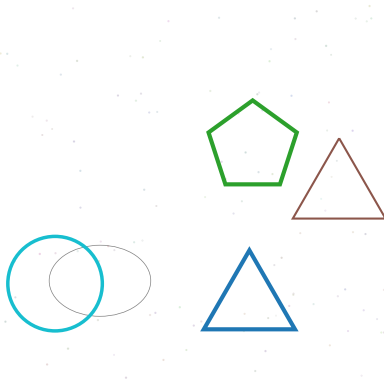[{"shape": "triangle", "thickness": 3, "radius": 0.68, "center": [0.648, 0.213]}, {"shape": "pentagon", "thickness": 3, "radius": 0.6, "center": [0.656, 0.619]}, {"shape": "triangle", "thickness": 1.5, "radius": 0.7, "center": [0.881, 0.502]}, {"shape": "oval", "thickness": 0.5, "radius": 0.66, "center": [0.26, 0.271]}, {"shape": "circle", "thickness": 2.5, "radius": 0.61, "center": [0.143, 0.263]}]